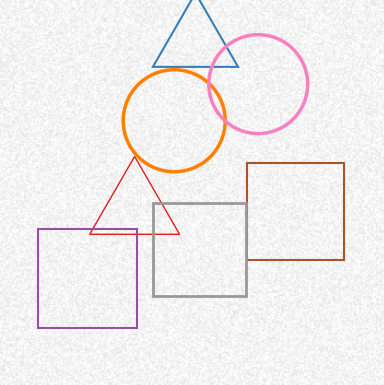[{"shape": "triangle", "thickness": 1, "radius": 0.67, "center": [0.35, 0.459]}, {"shape": "triangle", "thickness": 1.5, "radius": 0.64, "center": [0.508, 0.89]}, {"shape": "square", "thickness": 1.5, "radius": 0.65, "center": [0.227, 0.276]}, {"shape": "circle", "thickness": 2.5, "radius": 0.66, "center": [0.452, 0.686]}, {"shape": "square", "thickness": 1.5, "radius": 0.63, "center": [0.769, 0.45]}, {"shape": "circle", "thickness": 2.5, "radius": 0.64, "center": [0.671, 0.781]}, {"shape": "square", "thickness": 2, "radius": 0.6, "center": [0.519, 0.352]}]